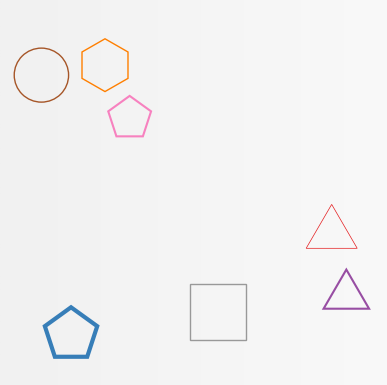[{"shape": "triangle", "thickness": 0.5, "radius": 0.38, "center": [0.856, 0.393]}, {"shape": "pentagon", "thickness": 3, "radius": 0.36, "center": [0.183, 0.131]}, {"shape": "triangle", "thickness": 1.5, "radius": 0.34, "center": [0.894, 0.232]}, {"shape": "hexagon", "thickness": 1, "radius": 0.34, "center": [0.271, 0.831]}, {"shape": "circle", "thickness": 1, "radius": 0.35, "center": [0.107, 0.805]}, {"shape": "pentagon", "thickness": 1.5, "radius": 0.29, "center": [0.335, 0.693]}, {"shape": "square", "thickness": 1, "radius": 0.37, "center": [0.562, 0.189]}]